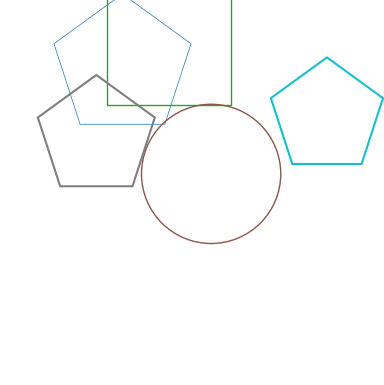[{"shape": "pentagon", "thickness": 0.5, "radius": 0.94, "center": [0.318, 0.829]}, {"shape": "square", "thickness": 1, "radius": 0.81, "center": [0.438, 0.889]}, {"shape": "circle", "thickness": 1, "radius": 0.9, "center": [0.548, 0.548]}, {"shape": "pentagon", "thickness": 1.5, "radius": 0.8, "center": [0.25, 0.645]}, {"shape": "pentagon", "thickness": 1.5, "radius": 0.77, "center": [0.849, 0.698]}]